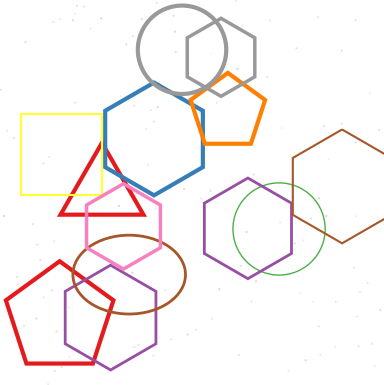[{"shape": "pentagon", "thickness": 3, "radius": 0.73, "center": [0.155, 0.175]}, {"shape": "triangle", "thickness": 3, "radius": 0.62, "center": [0.265, 0.505]}, {"shape": "hexagon", "thickness": 3, "radius": 0.73, "center": [0.4, 0.639]}, {"shape": "circle", "thickness": 1, "radius": 0.6, "center": [0.725, 0.405]}, {"shape": "hexagon", "thickness": 2, "radius": 0.68, "center": [0.287, 0.175]}, {"shape": "hexagon", "thickness": 2, "radius": 0.65, "center": [0.644, 0.407]}, {"shape": "pentagon", "thickness": 3, "radius": 0.51, "center": [0.592, 0.709]}, {"shape": "square", "thickness": 1.5, "radius": 0.52, "center": [0.159, 0.599]}, {"shape": "hexagon", "thickness": 1.5, "radius": 0.74, "center": [0.889, 0.516]}, {"shape": "oval", "thickness": 2, "radius": 0.73, "center": [0.336, 0.287]}, {"shape": "hexagon", "thickness": 2.5, "radius": 0.55, "center": [0.321, 0.412]}, {"shape": "hexagon", "thickness": 2.5, "radius": 0.51, "center": [0.574, 0.851]}, {"shape": "circle", "thickness": 3, "radius": 0.57, "center": [0.473, 0.871]}]